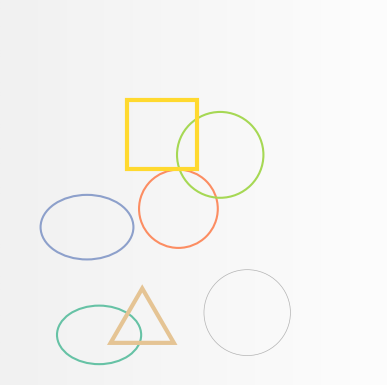[{"shape": "oval", "thickness": 1.5, "radius": 0.54, "center": [0.256, 0.13]}, {"shape": "circle", "thickness": 1.5, "radius": 0.51, "center": [0.46, 0.458]}, {"shape": "oval", "thickness": 1.5, "radius": 0.6, "center": [0.225, 0.41]}, {"shape": "circle", "thickness": 1.5, "radius": 0.56, "center": [0.568, 0.598]}, {"shape": "square", "thickness": 3, "radius": 0.45, "center": [0.418, 0.651]}, {"shape": "triangle", "thickness": 3, "radius": 0.47, "center": [0.367, 0.157]}, {"shape": "circle", "thickness": 0.5, "radius": 0.56, "center": [0.638, 0.188]}]